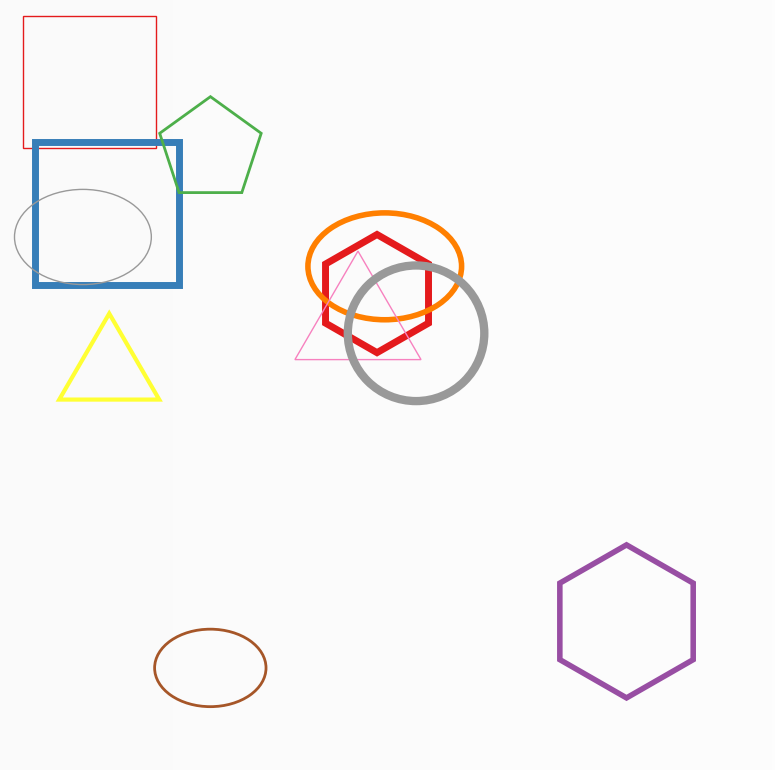[{"shape": "square", "thickness": 0.5, "radius": 0.43, "center": [0.116, 0.893]}, {"shape": "hexagon", "thickness": 2.5, "radius": 0.38, "center": [0.486, 0.619]}, {"shape": "square", "thickness": 2.5, "radius": 0.46, "center": [0.138, 0.723]}, {"shape": "pentagon", "thickness": 1, "radius": 0.34, "center": [0.272, 0.806]}, {"shape": "hexagon", "thickness": 2, "radius": 0.5, "center": [0.808, 0.193]}, {"shape": "oval", "thickness": 2, "radius": 0.5, "center": [0.496, 0.654]}, {"shape": "triangle", "thickness": 1.5, "radius": 0.37, "center": [0.141, 0.518]}, {"shape": "oval", "thickness": 1, "radius": 0.36, "center": [0.271, 0.133]}, {"shape": "triangle", "thickness": 0.5, "radius": 0.47, "center": [0.462, 0.58]}, {"shape": "circle", "thickness": 3, "radius": 0.44, "center": [0.537, 0.567]}, {"shape": "oval", "thickness": 0.5, "radius": 0.44, "center": [0.107, 0.692]}]